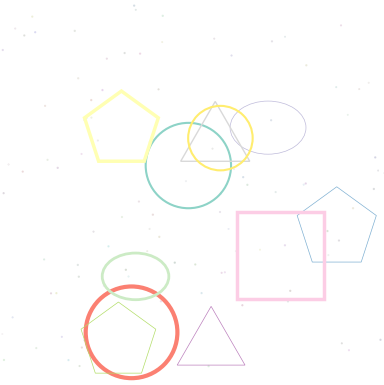[{"shape": "circle", "thickness": 1.5, "radius": 0.55, "center": [0.489, 0.57]}, {"shape": "pentagon", "thickness": 2.5, "radius": 0.5, "center": [0.315, 0.663]}, {"shape": "oval", "thickness": 0.5, "radius": 0.49, "center": [0.696, 0.668]}, {"shape": "circle", "thickness": 3, "radius": 0.6, "center": [0.342, 0.137]}, {"shape": "pentagon", "thickness": 0.5, "radius": 0.54, "center": [0.875, 0.407]}, {"shape": "pentagon", "thickness": 0.5, "radius": 0.51, "center": [0.308, 0.113]}, {"shape": "square", "thickness": 2.5, "radius": 0.56, "center": [0.729, 0.337]}, {"shape": "triangle", "thickness": 1, "radius": 0.52, "center": [0.559, 0.633]}, {"shape": "triangle", "thickness": 0.5, "radius": 0.51, "center": [0.548, 0.103]}, {"shape": "oval", "thickness": 2, "radius": 0.43, "center": [0.352, 0.282]}, {"shape": "circle", "thickness": 1.5, "radius": 0.42, "center": [0.572, 0.641]}]